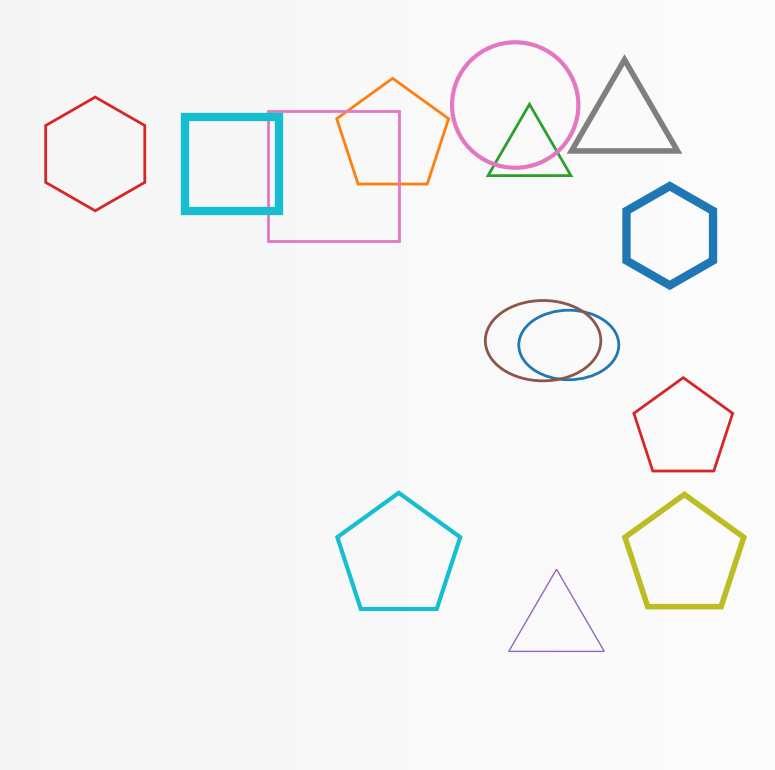[{"shape": "hexagon", "thickness": 3, "radius": 0.32, "center": [0.864, 0.694]}, {"shape": "oval", "thickness": 1, "radius": 0.32, "center": [0.734, 0.552]}, {"shape": "pentagon", "thickness": 1, "radius": 0.38, "center": [0.507, 0.822]}, {"shape": "triangle", "thickness": 1, "radius": 0.31, "center": [0.683, 0.803]}, {"shape": "hexagon", "thickness": 1, "radius": 0.37, "center": [0.123, 0.8]}, {"shape": "pentagon", "thickness": 1, "radius": 0.34, "center": [0.882, 0.443]}, {"shape": "triangle", "thickness": 0.5, "radius": 0.36, "center": [0.718, 0.19]}, {"shape": "oval", "thickness": 1, "radius": 0.37, "center": [0.701, 0.558]}, {"shape": "circle", "thickness": 1.5, "radius": 0.41, "center": [0.665, 0.864]}, {"shape": "square", "thickness": 1, "radius": 0.42, "center": [0.43, 0.771]}, {"shape": "triangle", "thickness": 2, "radius": 0.39, "center": [0.806, 0.843]}, {"shape": "pentagon", "thickness": 2, "radius": 0.4, "center": [0.883, 0.277]}, {"shape": "pentagon", "thickness": 1.5, "radius": 0.42, "center": [0.515, 0.277]}, {"shape": "square", "thickness": 3, "radius": 0.3, "center": [0.299, 0.787]}]